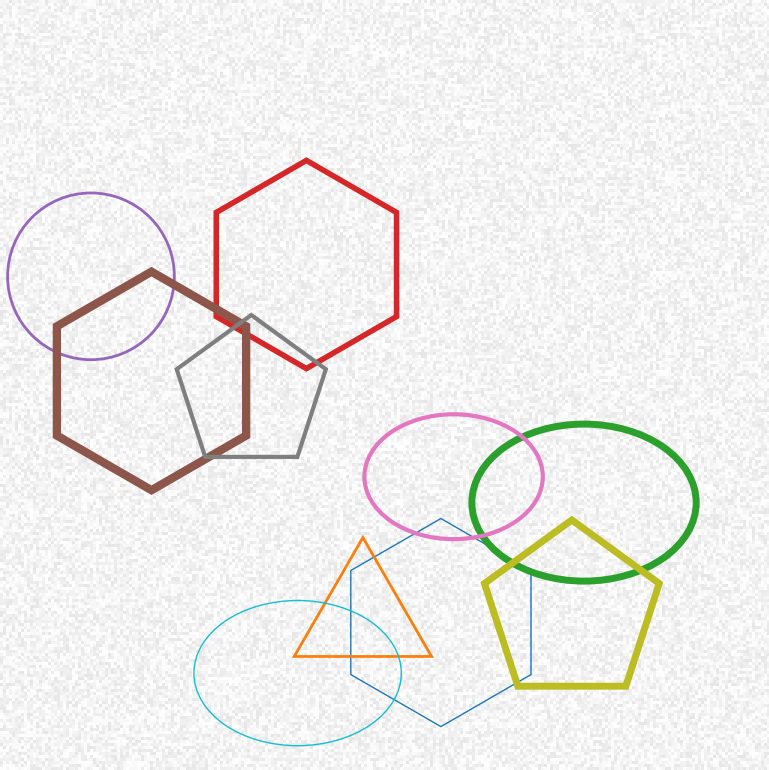[{"shape": "hexagon", "thickness": 0.5, "radius": 0.68, "center": [0.573, 0.191]}, {"shape": "triangle", "thickness": 1, "radius": 0.51, "center": [0.471, 0.199]}, {"shape": "oval", "thickness": 2.5, "radius": 0.73, "center": [0.758, 0.347]}, {"shape": "hexagon", "thickness": 2, "radius": 0.68, "center": [0.398, 0.656]}, {"shape": "circle", "thickness": 1, "radius": 0.54, "center": [0.118, 0.641]}, {"shape": "hexagon", "thickness": 3, "radius": 0.71, "center": [0.197, 0.505]}, {"shape": "oval", "thickness": 1.5, "radius": 0.58, "center": [0.589, 0.381]}, {"shape": "pentagon", "thickness": 1.5, "radius": 0.51, "center": [0.326, 0.489]}, {"shape": "pentagon", "thickness": 2.5, "radius": 0.6, "center": [0.743, 0.205]}, {"shape": "oval", "thickness": 0.5, "radius": 0.67, "center": [0.387, 0.126]}]